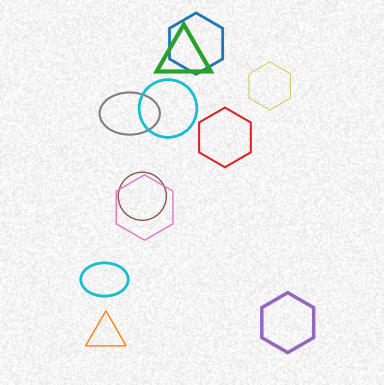[{"shape": "hexagon", "thickness": 2, "radius": 0.4, "center": [0.509, 0.887]}, {"shape": "triangle", "thickness": 1, "radius": 0.3, "center": [0.275, 0.132]}, {"shape": "triangle", "thickness": 3, "radius": 0.41, "center": [0.477, 0.855]}, {"shape": "hexagon", "thickness": 1.5, "radius": 0.39, "center": [0.584, 0.643]}, {"shape": "hexagon", "thickness": 2.5, "radius": 0.39, "center": [0.747, 0.162]}, {"shape": "circle", "thickness": 1, "radius": 0.31, "center": [0.37, 0.49]}, {"shape": "hexagon", "thickness": 1, "radius": 0.42, "center": [0.376, 0.461]}, {"shape": "oval", "thickness": 1.5, "radius": 0.39, "center": [0.337, 0.705]}, {"shape": "hexagon", "thickness": 0.5, "radius": 0.31, "center": [0.701, 0.777]}, {"shape": "circle", "thickness": 2, "radius": 0.38, "center": [0.436, 0.718]}, {"shape": "oval", "thickness": 2, "radius": 0.31, "center": [0.271, 0.274]}]